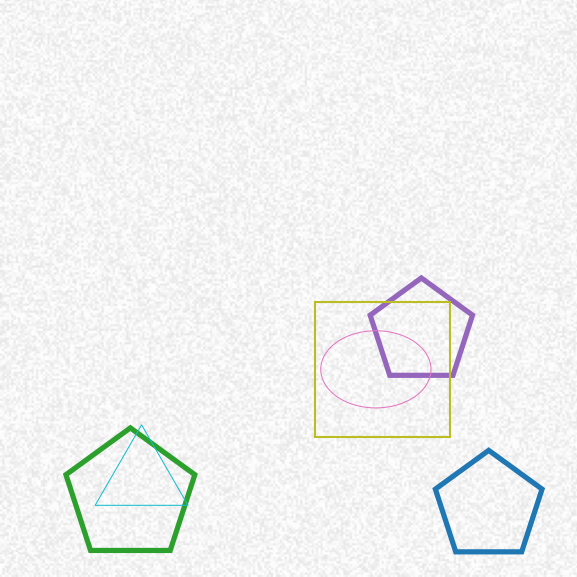[{"shape": "pentagon", "thickness": 2.5, "radius": 0.49, "center": [0.846, 0.122]}, {"shape": "pentagon", "thickness": 2.5, "radius": 0.59, "center": [0.226, 0.141]}, {"shape": "pentagon", "thickness": 2.5, "radius": 0.47, "center": [0.73, 0.425]}, {"shape": "oval", "thickness": 0.5, "radius": 0.48, "center": [0.651, 0.36]}, {"shape": "square", "thickness": 1, "radius": 0.58, "center": [0.662, 0.359]}, {"shape": "triangle", "thickness": 0.5, "radius": 0.46, "center": [0.245, 0.171]}]